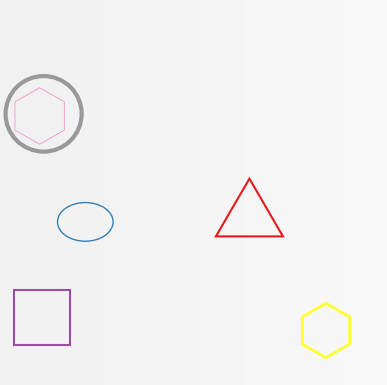[{"shape": "triangle", "thickness": 1.5, "radius": 0.5, "center": [0.644, 0.436]}, {"shape": "oval", "thickness": 1, "radius": 0.36, "center": [0.22, 0.424]}, {"shape": "square", "thickness": 1.5, "radius": 0.36, "center": [0.108, 0.176]}, {"shape": "hexagon", "thickness": 2, "radius": 0.35, "center": [0.841, 0.142]}, {"shape": "hexagon", "thickness": 0.5, "radius": 0.37, "center": [0.102, 0.699]}, {"shape": "circle", "thickness": 3, "radius": 0.49, "center": [0.113, 0.704]}]